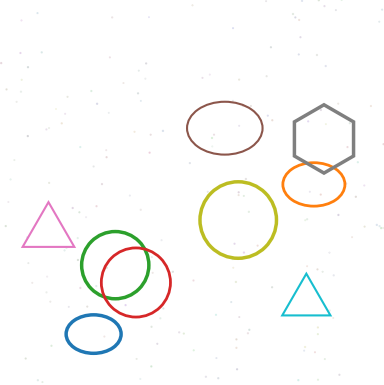[{"shape": "oval", "thickness": 2.5, "radius": 0.36, "center": [0.243, 0.132]}, {"shape": "oval", "thickness": 2, "radius": 0.4, "center": [0.815, 0.521]}, {"shape": "circle", "thickness": 2.5, "radius": 0.44, "center": [0.299, 0.311]}, {"shape": "circle", "thickness": 2, "radius": 0.45, "center": [0.353, 0.266]}, {"shape": "oval", "thickness": 1.5, "radius": 0.49, "center": [0.584, 0.667]}, {"shape": "triangle", "thickness": 1.5, "radius": 0.39, "center": [0.126, 0.397]}, {"shape": "hexagon", "thickness": 2.5, "radius": 0.44, "center": [0.842, 0.639]}, {"shape": "circle", "thickness": 2.5, "radius": 0.5, "center": [0.619, 0.428]}, {"shape": "triangle", "thickness": 1.5, "radius": 0.36, "center": [0.796, 0.217]}]